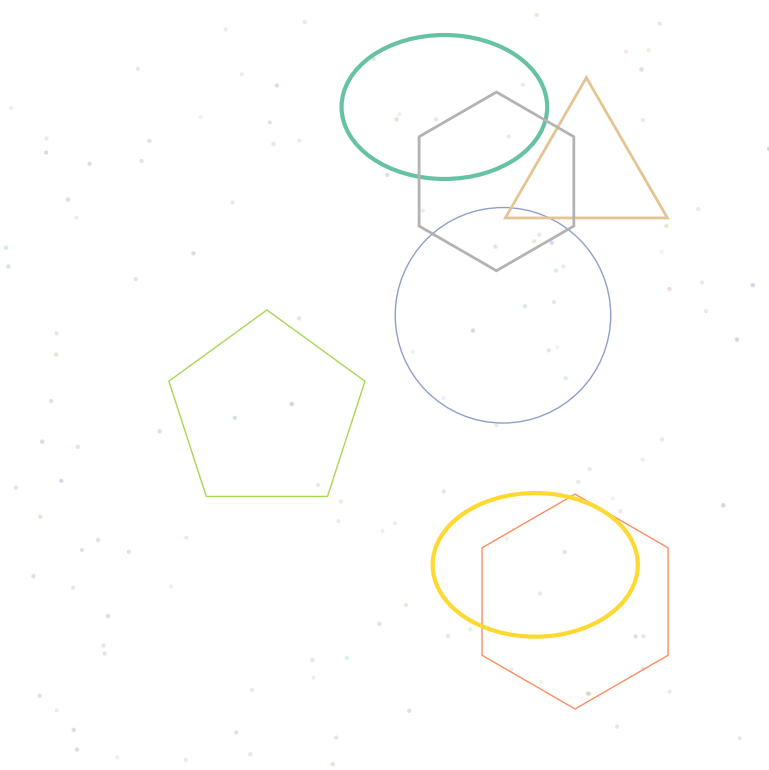[{"shape": "oval", "thickness": 1.5, "radius": 0.67, "center": [0.577, 0.861]}, {"shape": "hexagon", "thickness": 0.5, "radius": 0.7, "center": [0.747, 0.219]}, {"shape": "circle", "thickness": 0.5, "radius": 0.7, "center": [0.653, 0.591]}, {"shape": "pentagon", "thickness": 0.5, "radius": 0.67, "center": [0.347, 0.464]}, {"shape": "oval", "thickness": 1.5, "radius": 0.67, "center": [0.695, 0.266]}, {"shape": "triangle", "thickness": 1, "radius": 0.61, "center": [0.761, 0.778]}, {"shape": "hexagon", "thickness": 1, "radius": 0.58, "center": [0.645, 0.764]}]